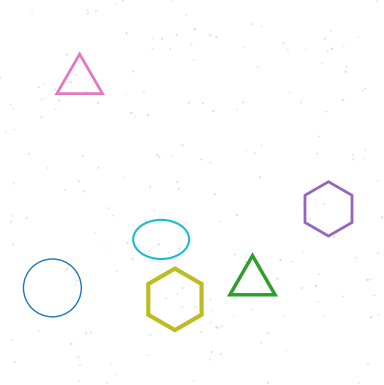[{"shape": "circle", "thickness": 1, "radius": 0.38, "center": [0.136, 0.252]}, {"shape": "triangle", "thickness": 2.5, "radius": 0.34, "center": [0.656, 0.268]}, {"shape": "hexagon", "thickness": 2, "radius": 0.35, "center": [0.853, 0.457]}, {"shape": "triangle", "thickness": 2, "radius": 0.34, "center": [0.207, 0.791]}, {"shape": "hexagon", "thickness": 3, "radius": 0.4, "center": [0.454, 0.222]}, {"shape": "oval", "thickness": 1.5, "radius": 0.36, "center": [0.419, 0.378]}]